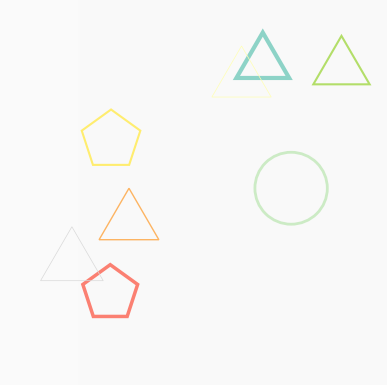[{"shape": "triangle", "thickness": 3, "radius": 0.39, "center": [0.678, 0.837]}, {"shape": "triangle", "thickness": 0.5, "radius": 0.44, "center": [0.623, 0.792]}, {"shape": "pentagon", "thickness": 2.5, "radius": 0.37, "center": [0.284, 0.238]}, {"shape": "triangle", "thickness": 1, "radius": 0.45, "center": [0.333, 0.422]}, {"shape": "triangle", "thickness": 1.5, "radius": 0.42, "center": [0.881, 0.823]}, {"shape": "triangle", "thickness": 0.5, "radius": 0.47, "center": [0.186, 0.318]}, {"shape": "circle", "thickness": 2, "radius": 0.47, "center": [0.751, 0.511]}, {"shape": "pentagon", "thickness": 1.5, "radius": 0.4, "center": [0.287, 0.636]}]